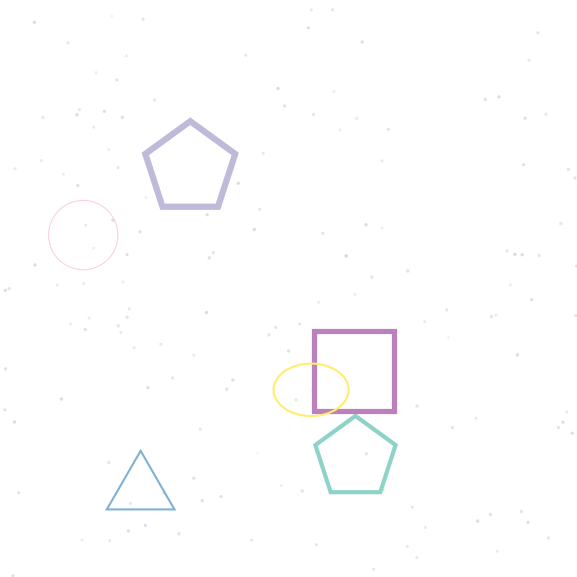[{"shape": "pentagon", "thickness": 2, "radius": 0.37, "center": [0.616, 0.206]}, {"shape": "pentagon", "thickness": 3, "radius": 0.41, "center": [0.329, 0.707]}, {"shape": "triangle", "thickness": 1, "radius": 0.34, "center": [0.244, 0.151]}, {"shape": "circle", "thickness": 0.5, "radius": 0.3, "center": [0.144, 0.592]}, {"shape": "square", "thickness": 2.5, "radius": 0.35, "center": [0.613, 0.357]}, {"shape": "oval", "thickness": 1, "radius": 0.32, "center": [0.539, 0.324]}]